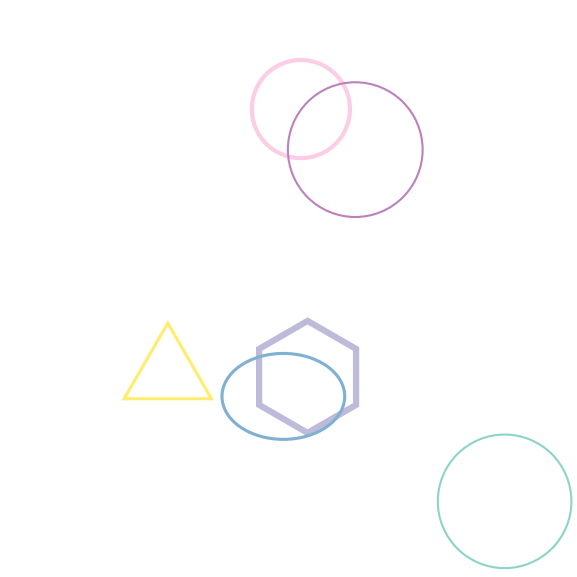[{"shape": "circle", "thickness": 1, "radius": 0.58, "center": [0.874, 0.131]}, {"shape": "hexagon", "thickness": 3, "radius": 0.48, "center": [0.533, 0.346]}, {"shape": "oval", "thickness": 1.5, "radius": 0.53, "center": [0.491, 0.313]}, {"shape": "circle", "thickness": 2, "radius": 0.42, "center": [0.521, 0.81]}, {"shape": "circle", "thickness": 1, "radius": 0.58, "center": [0.615, 0.74]}, {"shape": "triangle", "thickness": 1.5, "radius": 0.44, "center": [0.291, 0.352]}]